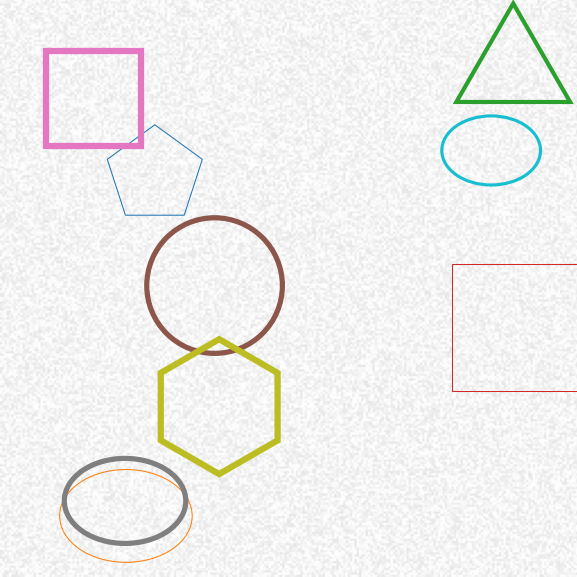[{"shape": "pentagon", "thickness": 0.5, "radius": 0.43, "center": [0.268, 0.697]}, {"shape": "oval", "thickness": 0.5, "radius": 0.57, "center": [0.218, 0.106]}, {"shape": "triangle", "thickness": 2, "radius": 0.57, "center": [0.889, 0.879]}, {"shape": "square", "thickness": 0.5, "radius": 0.55, "center": [0.893, 0.432]}, {"shape": "circle", "thickness": 2.5, "radius": 0.59, "center": [0.372, 0.505]}, {"shape": "square", "thickness": 3, "radius": 0.41, "center": [0.162, 0.829]}, {"shape": "oval", "thickness": 2.5, "radius": 0.53, "center": [0.217, 0.132]}, {"shape": "hexagon", "thickness": 3, "radius": 0.58, "center": [0.38, 0.295]}, {"shape": "oval", "thickness": 1.5, "radius": 0.43, "center": [0.851, 0.739]}]